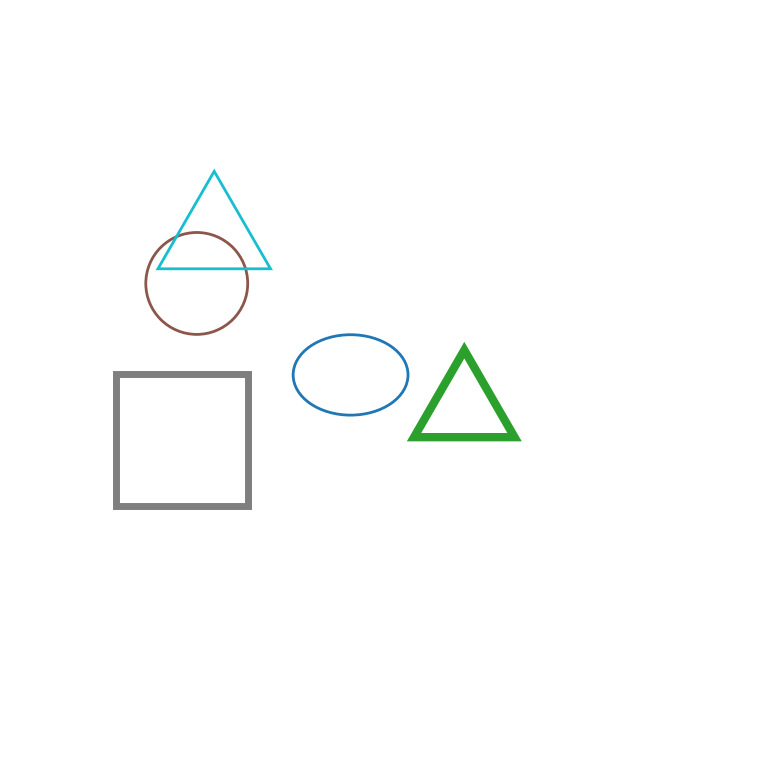[{"shape": "oval", "thickness": 1, "radius": 0.37, "center": [0.455, 0.513]}, {"shape": "triangle", "thickness": 3, "radius": 0.38, "center": [0.603, 0.47]}, {"shape": "circle", "thickness": 1, "radius": 0.33, "center": [0.256, 0.632]}, {"shape": "square", "thickness": 2.5, "radius": 0.43, "center": [0.236, 0.428]}, {"shape": "triangle", "thickness": 1, "radius": 0.42, "center": [0.278, 0.693]}]